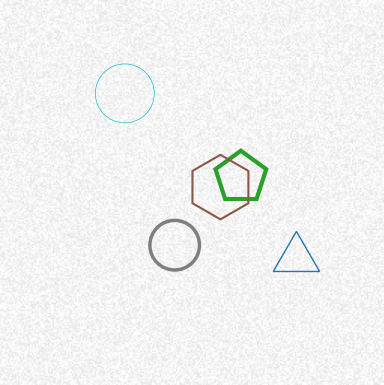[{"shape": "triangle", "thickness": 1, "radius": 0.35, "center": [0.77, 0.33]}, {"shape": "pentagon", "thickness": 3, "radius": 0.35, "center": [0.626, 0.539]}, {"shape": "hexagon", "thickness": 1.5, "radius": 0.42, "center": [0.573, 0.514]}, {"shape": "circle", "thickness": 2.5, "radius": 0.32, "center": [0.454, 0.363]}, {"shape": "circle", "thickness": 0.5, "radius": 0.38, "center": [0.324, 0.757]}]